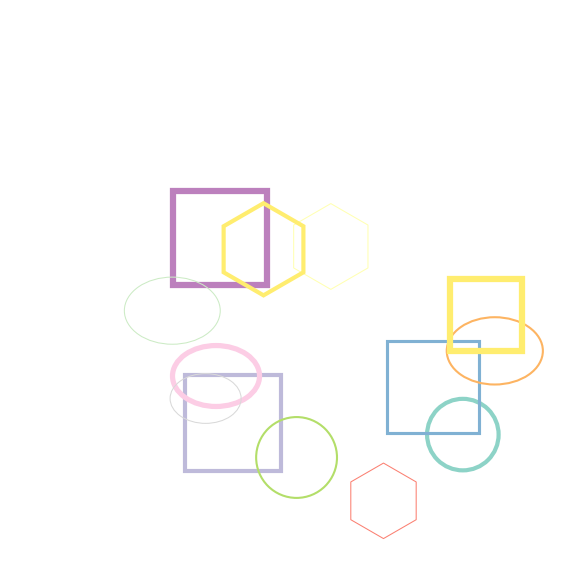[{"shape": "circle", "thickness": 2, "radius": 0.31, "center": [0.801, 0.247]}, {"shape": "hexagon", "thickness": 0.5, "radius": 0.37, "center": [0.573, 0.572]}, {"shape": "square", "thickness": 2, "radius": 0.41, "center": [0.403, 0.267]}, {"shape": "hexagon", "thickness": 0.5, "radius": 0.33, "center": [0.664, 0.132]}, {"shape": "square", "thickness": 1.5, "radius": 0.4, "center": [0.75, 0.328]}, {"shape": "oval", "thickness": 1, "radius": 0.42, "center": [0.857, 0.392]}, {"shape": "circle", "thickness": 1, "radius": 0.35, "center": [0.514, 0.207]}, {"shape": "oval", "thickness": 2.5, "radius": 0.38, "center": [0.374, 0.348]}, {"shape": "oval", "thickness": 0.5, "radius": 0.31, "center": [0.356, 0.309]}, {"shape": "square", "thickness": 3, "radius": 0.41, "center": [0.381, 0.588]}, {"shape": "oval", "thickness": 0.5, "radius": 0.42, "center": [0.298, 0.461]}, {"shape": "hexagon", "thickness": 2, "radius": 0.4, "center": [0.456, 0.567]}, {"shape": "square", "thickness": 3, "radius": 0.31, "center": [0.841, 0.454]}]